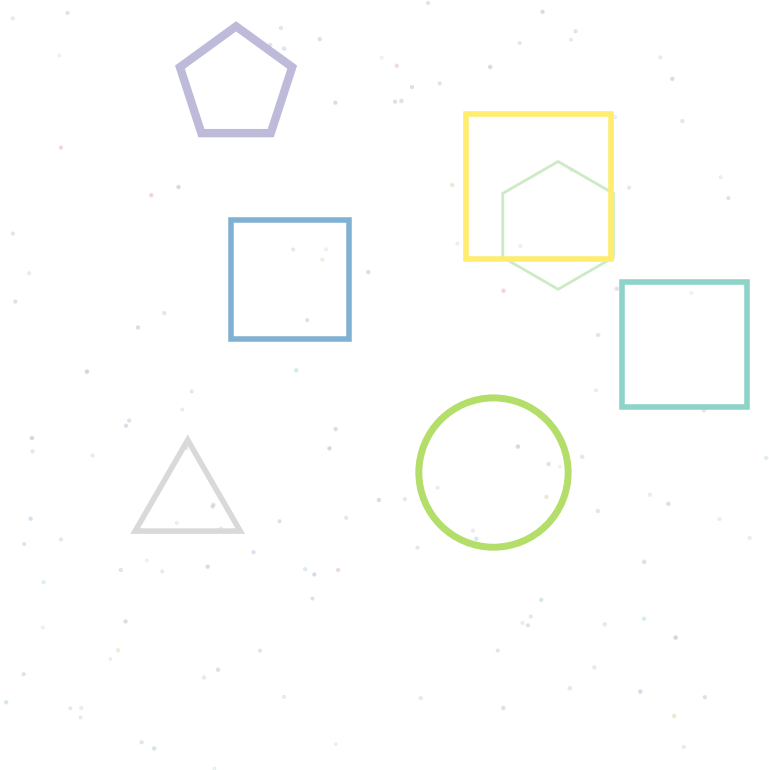[{"shape": "square", "thickness": 2, "radius": 0.41, "center": [0.889, 0.553]}, {"shape": "pentagon", "thickness": 3, "radius": 0.38, "center": [0.307, 0.889]}, {"shape": "square", "thickness": 2, "radius": 0.39, "center": [0.377, 0.637]}, {"shape": "circle", "thickness": 2.5, "radius": 0.48, "center": [0.641, 0.386]}, {"shape": "triangle", "thickness": 2, "radius": 0.39, "center": [0.244, 0.35]}, {"shape": "hexagon", "thickness": 1, "radius": 0.41, "center": [0.725, 0.707]}, {"shape": "square", "thickness": 2, "radius": 0.47, "center": [0.699, 0.758]}]